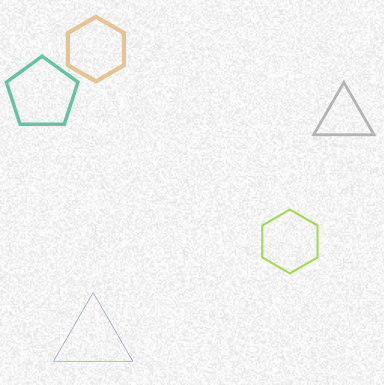[{"shape": "pentagon", "thickness": 2.5, "radius": 0.49, "center": [0.11, 0.756]}, {"shape": "triangle", "thickness": 0.5, "radius": 0.6, "center": [0.242, 0.121]}, {"shape": "hexagon", "thickness": 1.5, "radius": 0.41, "center": [0.753, 0.373]}, {"shape": "hexagon", "thickness": 3, "radius": 0.42, "center": [0.249, 0.872]}, {"shape": "triangle", "thickness": 2, "radius": 0.45, "center": [0.893, 0.695]}]